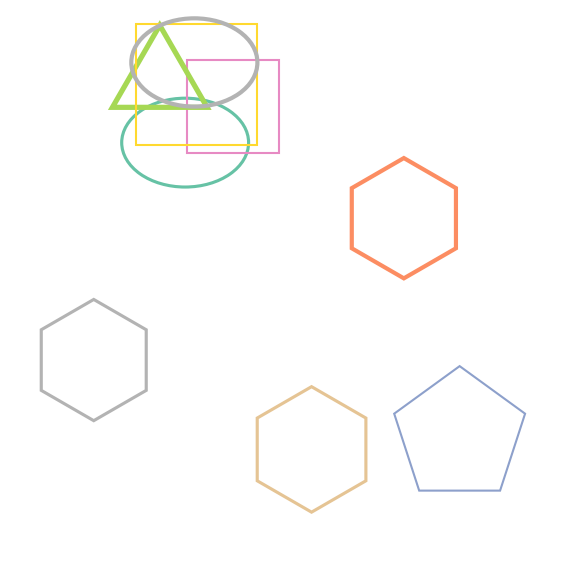[{"shape": "oval", "thickness": 1.5, "radius": 0.55, "center": [0.321, 0.752]}, {"shape": "hexagon", "thickness": 2, "radius": 0.52, "center": [0.699, 0.621]}, {"shape": "pentagon", "thickness": 1, "radius": 0.6, "center": [0.796, 0.246]}, {"shape": "square", "thickness": 1, "radius": 0.4, "center": [0.403, 0.815]}, {"shape": "triangle", "thickness": 2.5, "radius": 0.47, "center": [0.277, 0.861]}, {"shape": "square", "thickness": 1, "radius": 0.52, "center": [0.34, 0.853]}, {"shape": "hexagon", "thickness": 1.5, "radius": 0.54, "center": [0.539, 0.221]}, {"shape": "oval", "thickness": 2, "radius": 0.55, "center": [0.337, 0.891]}, {"shape": "hexagon", "thickness": 1.5, "radius": 0.52, "center": [0.162, 0.376]}]